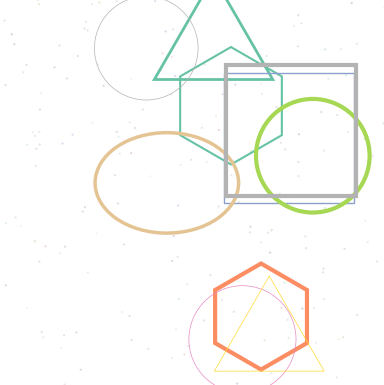[{"shape": "hexagon", "thickness": 1.5, "radius": 0.76, "center": [0.6, 0.725]}, {"shape": "triangle", "thickness": 2, "radius": 0.89, "center": [0.555, 0.882]}, {"shape": "hexagon", "thickness": 3, "radius": 0.69, "center": [0.678, 0.178]}, {"shape": "square", "thickness": 1, "radius": 0.84, "center": [0.751, 0.641]}, {"shape": "circle", "thickness": 0.5, "radius": 0.7, "center": [0.63, 0.119]}, {"shape": "circle", "thickness": 3, "radius": 0.74, "center": [0.812, 0.595]}, {"shape": "triangle", "thickness": 0.5, "radius": 0.82, "center": [0.699, 0.118]}, {"shape": "oval", "thickness": 2.5, "radius": 0.93, "center": [0.433, 0.525]}, {"shape": "square", "thickness": 3, "radius": 0.85, "center": [0.756, 0.66]}, {"shape": "circle", "thickness": 0.5, "radius": 0.67, "center": [0.38, 0.875]}]